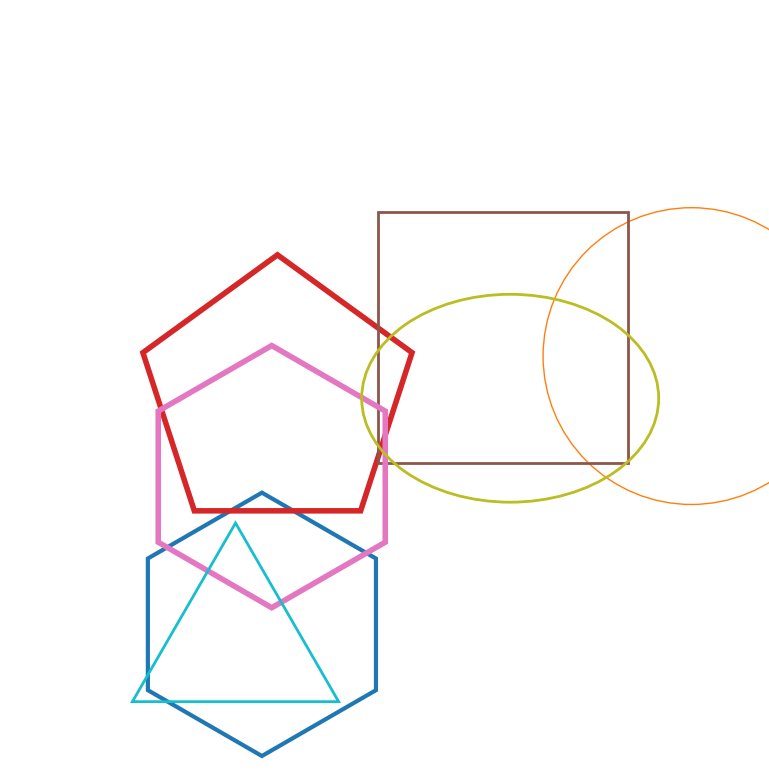[{"shape": "hexagon", "thickness": 1.5, "radius": 0.86, "center": [0.34, 0.189]}, {"shape": "circle", "thickness": 0.5, "radius": 0.96, "center": [0.898, 0.538]}, {"shape": "pentagon", "thickness": 2, "radius": 0.92, "center": [0.36, 0.485]}, {"shape": "square", "thickness": 1, "radius": 0.81, "center": [0.653, 0.562]}, {"shape": "hexagon", "thickness": 2, "radius": 0.85, "center": [0.353, 0.381]}, {"shape": "oval", "thickness": 1, "radius": 0.96, "center": [0.663, 0.483]}, {"shape": "triangle", "thickness": 1, "radius": 0.77, "center": [0.306, 0.166]}]